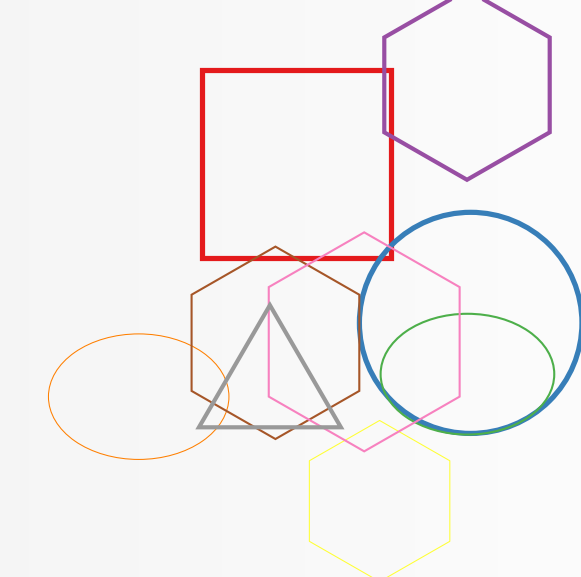[{"shape": "square", "thickness": 2.5, "radius": 0.82, "center": [0.51, 0.715]}, {"shape": "circle", "thickness": 2.5, "radius": 0.96, "center": [0.81, 0.44]}, {"shape": "oval", "thickness": 1, "radius": 0.75, "center": [0.804, 0.351]}, {"shape": "hexagon", "thickness": 2, "radius": 0.82, "center": [0.803, 0.852]}, {"shape": "oval", "thickness": 0.5, "radius": 0.78, "center": [0.239, 0.312]}, {"shape": "hexagon", "thickness": 0.5, "radius": 0.7, "center": [0.653, 0.132]}, {"shape": "hexagon", "thickness": 1, "radius": 0.83, "center": [0.474, 0.406]}, {"shape": "hexagon", "thickness": 1, "radius": 0.95, "center": [0.627, 0.407]}, {"shape": "triangle", "thickness": 2, "radius": 0.7, "center": [0.464, 0.33]}]